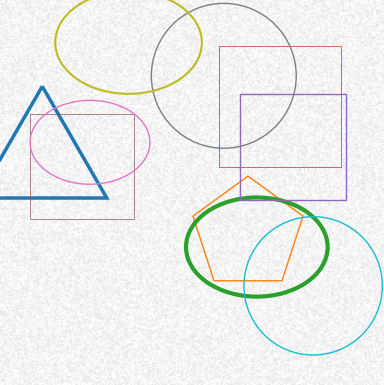[{"shape": "triangle", "thickness": 2.5, "radius": 0.97, "center": [0.11, 0.582]}, {"shape": "pentagon", "thickness": 1, "radius": 0.75, "center": [0.644, 0.392]}, {"shape": "oval", "thickness": 3, "radius": 0.92, "center": [0.667, 0.358]}, {"shape": "square", "thickness": 0.5, "radius": 0.79, "center": [0.727, 0.723]}, {"shape": "square", "thickness": 1, "radius": 0.69, "center": [0.761, 0.618]}, {"shape": "square", "thickness": 0.5, "radius": 0.68, "center": [0.213, 0.568]}, {"shape": "oval", "thickness": 1, "radius": 0.78, "center": [0.234, 0.63]}, {"shape": "circle", "thickness": 1, "radius": 0.94, "center": [0.581, 0.803]}, {"shape": "oval", "thickness": 1.5, "radius": 0.95, "center": [0.334, 0.89]}, {"shape": "circle", "thickness": 1, "radius": 0.9, "center": [0.813, 0.258]}]